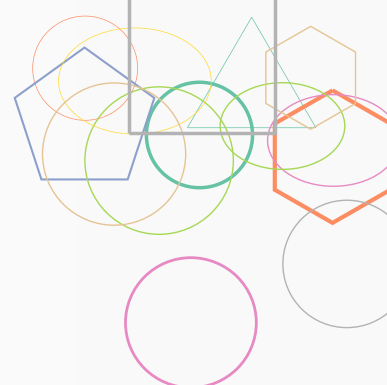[{"shape": "triangle", "thickness": 0.5, "radius": 0.96, "center": [0.649, 0.764]}, {"shape": "circle", "thickness": 2.5, "radius": 0.68, "center": [0.515, 0.649]}, {"shape": "circle", "thickness": 0.5, "radius": 0.68, "center": [0.22, 0.823]}, {"shape": "hexagon", "thickness": 3, "radius": 0.86, "center": [0.858, 0.593]}, {"shape": "pentagon", "thickness": 1.5, "radius": 0.95, "center": [0.218, 0.687]}, {"shape": "circle", "thickness": 2, "radius": 0.84, "center": [0.493, 0.162]}, {"shape": "oval", "thickness": 1, "radius": 0.85, "center": [0.861, 0.635]}, {"shape": "oval", "thickness": 1, "radius": 0.8, "center": [0.729, 0.673]}, {"shape": "circle", "thickness": 1, "radius": 0.96, "center": [0.411, 0.583]}, {"shape": "oval", "thickness": 0.5, "radius": 0.99, "center": [0.348, 0.79]}, {"shape": "hexagon", "thickness": 1, "radius": 0.67, "center": [0.802, 0.798]}, {"shape": "circle", "thickness": 1, "radius": 0.92, "center": [0.294, 0.6]}, {"shape": "square", "thickness": 2.5, "radius": 0.94, "center": [0.521, 0.843]}, {"shape": "circle", "thickness": 1, "radius": 0.83, "center": [0.895, 0.314]}]